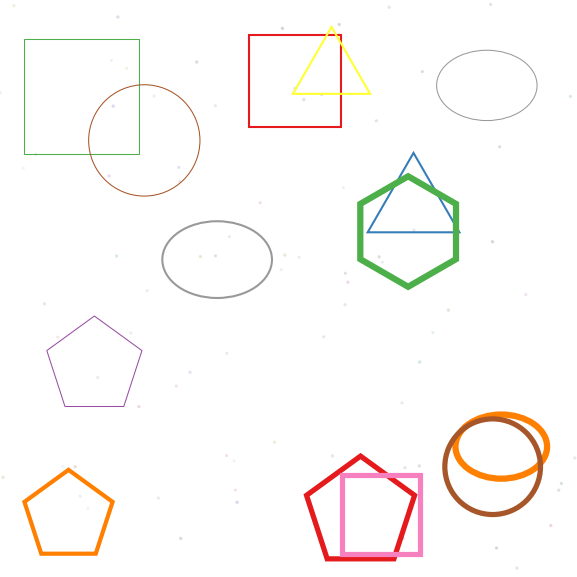[{"shape": "square", "thickness": 1, "radius": 0.4, "center": [0.511, 0.859]}, {"shape": "pentagon", "thickness": 2.5, "radius": 0.49, "center": [0.624, 0.111]}, {"shape": "triangle", "thickness": 1, "radius": 0.46, "center": [0.716, 0.643]}, {"shape": "square", "thickness": 0.5, "radius": 0.5, "center": [0.141, 0.832]}, {"shape": "hexagon", "thickness": 3, "radius": 0.48, "center": [0.707, 0.598]}, {"shape": "pentagon", "thickness": 0.5, "radius": 0.43, "center": [0.163, 0.365]}, {"shape": "pentagon", "thickness": 2, "radius": 0.4, "center": [0.119, 0.105]}, {"shape": "oval", "thickness": 3, "radius": 0.4, "center": [0.868, 0.226]}, {"shape": "triangle", "thickness": 1, "radius": 0.39, "center": [0.574, 0.875]}, {"shape": "circle", "thickness": 2.5, "radius": 0.41, "center": [0.853, 0.191]}, {"shape": "circle", "thickness": 0.5, "radius": 0.48, "center": [0.25, 0.756]}, {"shape": "square", "thickness": 2.5, "radius": 0.34, "center": [0.66, 0.108]}, {"shape": "oval", "thickness": 0.5, "radius": 0.43, "center": [0.843, 0.851]}, {"shape": "oval", "thickness": 1, "radius": 0.47, "center": [0.376, 0.55]}]